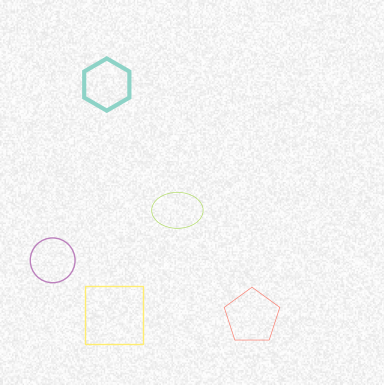[{"shape": "hexagon", "thickness": 3, "radius": 0.34, "center": [0.277, 0.78]}, {"shape": "pentagon", "thickness": 0.5, "radius": 0.38, "center": [0.655, 0.178]}, {"shape": "oval", "thickness": 0.5, "radius": 0.33, "center": [0.461, 0.454]}, {"shape": "circle", "thickness": 1, "radius": 0.29, "center": [0.137, 0.324]}, {"shape": "square", "thickness": 1, "radius": 0.38, "center": [0.296, 0.181]}]